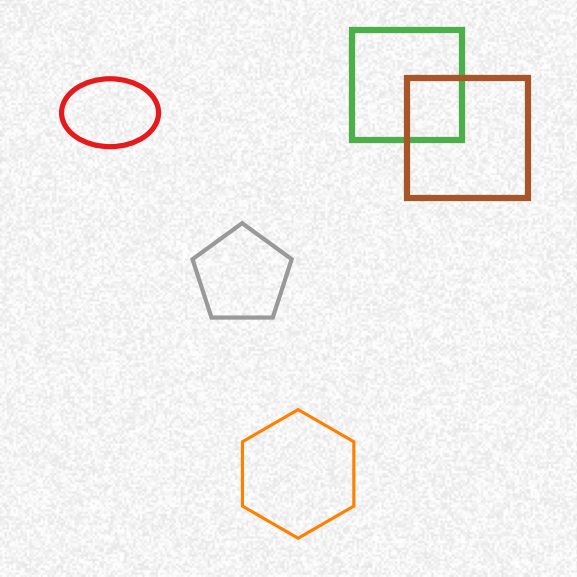[{"shape": "oval", "thickness": 2.5, "radius": 0.42, "center": [0.191, 0.804]}, {"shape": "square", "thickness": 3, "radius": 0.47, "center": [0.704, 0.851]}, {"shape": "hexagon", "thickness": 1.5, "radius": 0.56, "center": [0.516, 0.178]}, {"shape": "square", "thickness": 3, "radius": 0.52, "center": [0.809, 0.76]}, {"shape": "pentagon", "thickness": 2, "radius": 0.45, "center": [0.419, 0.522]}]